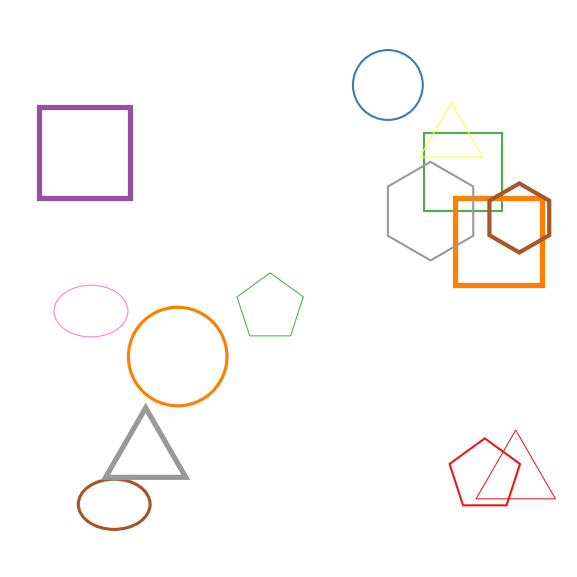[{"shape": "triangle", "thickness": 0.5, "radius": 0.4, "center": [0.893, 0.175]}, {"shape": "pentagon", "thickness": 1, "radius": 0.32, "center": [0.839, 0.176]}, {"shape": "circle", "thickness": 1, "radius": 0.3, "center": [0.672, 0.852]}, {"shape": "pentagon", "thickness": 0.5, "radius": 0.3, "center": [0.468, 0.466]}, {"shape": "square", "thickness": 1, "radius": 0.34, "center": [0.801, 0.701]}, {"shape": "square", "thickness": 2.5, "radius": 0.4, "center": [0.146, 0.735]}, {"shape": "square", "thickness": 2.5, "radius": 0.37, "center": [0.863, 0.581]}, {"shape": "circle", "thickness": 1.5, "radius": 0.43, "center": [0.308, 0.382]}, {"shape": "triangle", "thickness": 0.5, "radius": 0.31, "center": [0.781, 0.759]}, {"shape": "hexagon", "thickness": 2, "radius": 0.3, "center": [0.899, 0.622]}, {"shape": "oval", "thickness": 1.5, "radius": 0.31, "center": [0.198, 0.126]}, {"shape": "oval", "thickness": 0.5, "radius": 0.32, "center": [0.158, 0.46]}, {"shape": "triangle", "thickness": 2.5, "radius": 0.4, "center": [0.252, 0.213]}, {"shape": "hexagon", "thickness": 1, "radius": 0.43, "center": [0.746, 0.634]}]